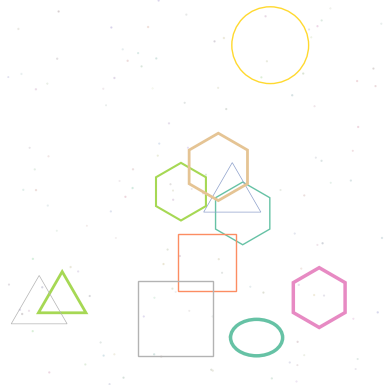[{"shape": "hexagon", "thickness": 1, "radius": 0.41, "center": [0.63, 0.446]}, {"shape": "oval", "thickness": 2.5, "radius": 0.34, "center": [0.666, 0.123]}, {"shape": "square", "thickness": 1, "radius": 0.37, "center": [0.538, 0.318]}, {"shape": "triangle", "thickness": 0.5, "radius": 0.43, "center": [0.603, 0.492]}, {"shape": "hexagon", "thickness": 2.5, "radius": 0.39, "center": [0.829, 0.227]}, {"shape": "triangle", "thickness": 2, "radius": 0.36, "center": [0.162, 0.223]}, {"shape": "hexagon", "thickness": 1.5, "radius": 0.37, "center": [0.47, 0.502]}, {"shape": "circle", "thickness": 1, "radius": 0.5, "center": [0.702, 0.883]}, {"shape": "hexagon", "thickness": 2, "radius": 0.44, "center": [0.567, 0.566]}, {"shape": "triangle", "thickness": 0.5, "radius": 0.42, "center": [0.102, 0.201]}, {"shape": "square", "thickness": 1, "radius": 0.49, "center": [0.456, 0.173]}]